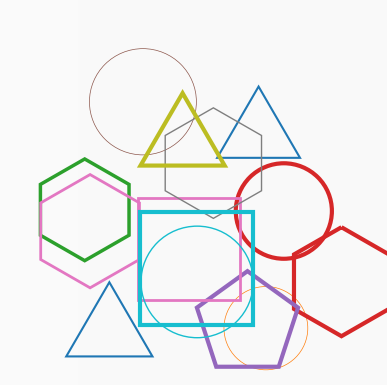[{"shape": "triangle", "thickness": 1.5, "radius": 0.62, "center": [0.667, 0.652]}, {"shape": "triangle", "thickness": 1.5, "radius": 0.64, "center": [0.282, 0.138]}, {"shape": "circle", "thickness": 0.5, "radius": 0.54, "center": [0.686, 0.148]}, {"shape": "hexagon", "thickness": 2.5, "radius": 0.66, "center": [0.219, 0.455]}, {"shape": "circle", "thickness": 3, "radius": 0.62, "center": [0.732, 0.452]}, {"shape": "hexagon", "thickness": 3, "radius": 0.71, "center": [0.881, 0.268]}, {"shape": "pentagon", "thickness": 3, "radius": 0.69, "center": [0.639, 0.158]}, {"shape": "circle", "thickness": 0.5, "radius": 0.69, "center": [0.369, 0.736]}, {"shape": "square", "thickness": 2, "radius": 0.66, "center": [0.487, 0.353]}, {"shape": "hexagon", "thickness": 2, "radius": 0.74, "center": [0.232, 0.399]}, {"shape": "hexagon", "thickness": 1, "radius": 0.72, "center": [0.551, 0.576]}, {"shape": "triangle", "thickness": 3, "radius": 0.63, "center": [0.471, 0.633]}, {"shape": "circle", "thickness": 1, "radius": 0.72, "center": [0.509, 0.268]}, {"shape": "square", "thickness": 3, "radius": 0.73, "center": [0.507, 0.303]}]